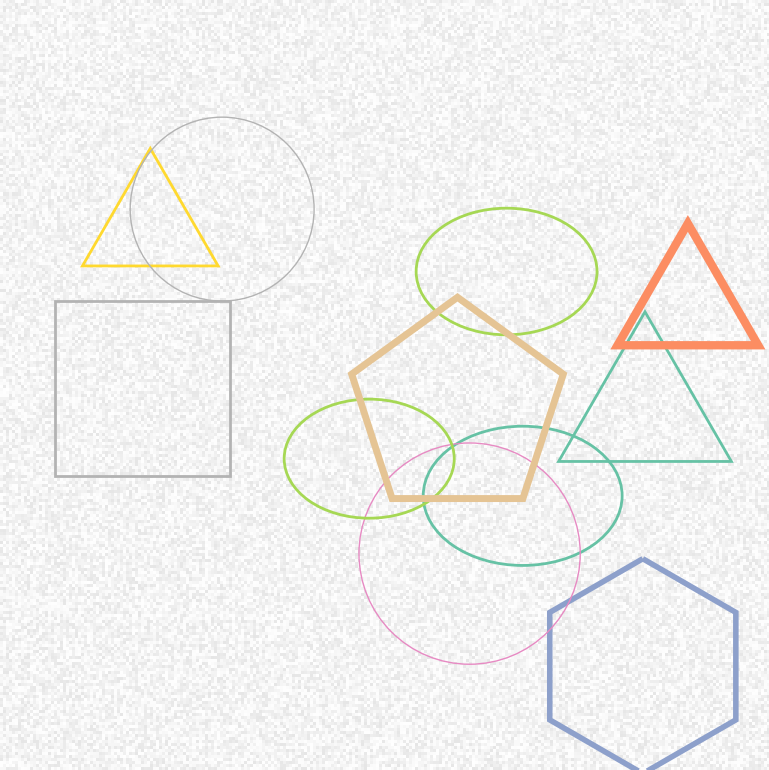[{"shape": "oval", "thickness": 1, "radius": 0.65, "center": [0.679, 0.356]}, {"shape": "triangle", "thickness": 1, "radius": 0.65, "center": [0.838, 0.465]}, {"shape": "triangle", "thickness": 3, "radius": 0.53, "center": [0.893, 0.604]}, {"shape": "hexagon", "thickness": 2, "radius": 0.7, "center": [0.835, 0.135]}, {"shape": "circle", "thickness": 0.5, "radius": 0.72, "center": [0.61, 0.281]}, {"shape": "oval", "thickness": 1, "radius": 0.55, "center": [0.479, 0.404]}, {"shape": "oval", "thickness": 1, "radius": 0.59, "center": [0.658, 0.647]}, {"shape": "triangle", "thickness": 1, "radius": 0.51, "center": [0.195, 0.705]}, {"shape": "pentagon", "thickness": 2.5, "radius": 0.72, "center": [0.594, 0.469]}, {"shape": "circle", "thickness": 0.5, "radius": 0.6, "center": [0.288, 0.728]}, {"shape": "square", "thickness": 1, "radius": 0.57, "center": [0.185, 0.496]}]